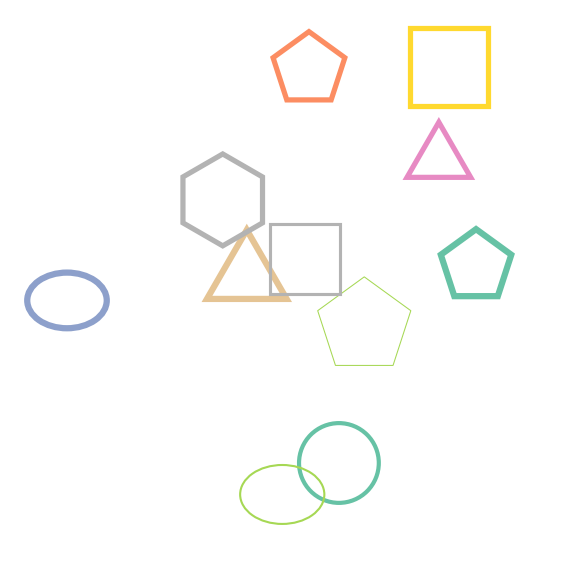[{"shape": "pentagon", "thickness": 3, "radius": 0.32, "center": [0.824, 0.538]}, {"shape": "circle", "thickness": 2, "radius": 0.35, "center": [0.587, 0.197]}, {"shape": "pentagon", "thickness": 2.5, "radius": 0.33, "center": [0.535, 0.879]}, {"shape": "oval", "thickness": 3, "radius": 0.34, "center": [0.116, 0.479]}, {"shape": "triangle", "thickness": 2.5, "radius": 0.32, "center": [0.76, 0.724]}, {"shape": "oval", "thickness": 1, "radius": 0.36, "center": [0.489, 0.143]}, {"shape": "pentagon", "thickness": 0.5, "radius": 0.42, "center": [0.631, 0.435]}, {"shape": "square", "thickness": 2.5, "radius": 0.34, "center": [0.777, 0.883]}, {"shape": "triangle", "thickness": 3, "radius": 0.4, "center": [0.427, 0.521]}, {"shape": "hexagon", "thickness": 2.5, "radius": 0.4, "center": [0.386, 0.653]}, {"shape": "square", "thickness": 1.5, "radius": 0.3, "center": [0.528, 0.551]}]